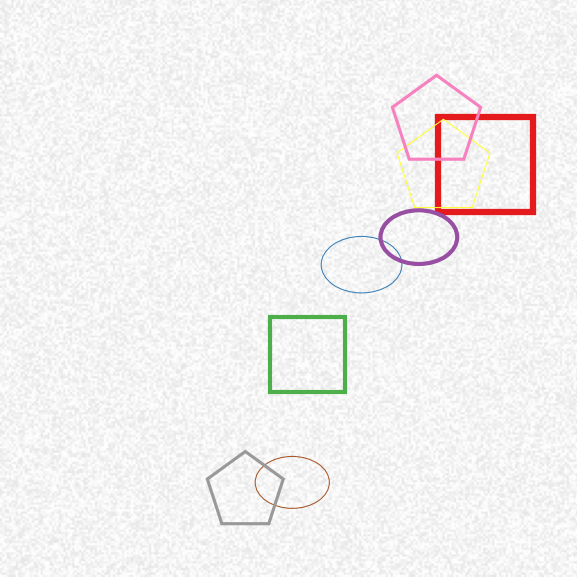[{"shape": "square", "thickness": 3, "radius": 0.41, "center": [0.84, 0.714]}, {"shape": "oval", "thickness": 0.5, "radius": 0.35, "center": [0.626, 0.541]}, {"shape": "square", "thickness": 2, "radius": 0.32, "center": [0.532, 0.385]}, {"shape": "oval", "thickness": 2, "radius": 0.33, "center": [0.725, 0.589]}, {"shape": "pentagon", "thickness": 0.5, "radius": 0.42, "center": [0.768, 0.708]}, {"shape": "oval", "thickness": 0.5, "radius": 0.32, "center": [0.506, 0.164]}, {"shape": "pentagon", "thickness": 1.5, "radius": 0.4, "center": [0.756, 0.788]}, {"shape": "pentagon", "thickness": 1.5, "radius": 0.35, "center": [0.425, 0.148]}]